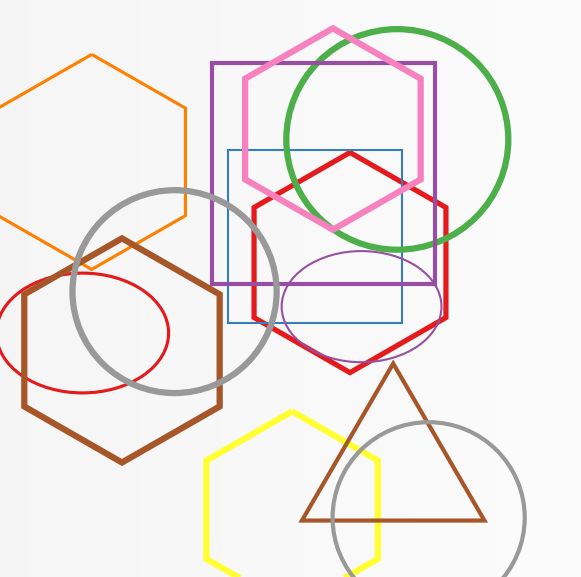[{"shape": "hexagon", "thickness": 2.5, "radius": 0.95, "center": [0.602, 0.545]}, {"shape": "oval", "thickness": 1.5, "radius": 0.74, "center": [0.142, 0.422]}, {"shape": "square", "thickness": 1, "radius": 0.75, "center": [0.541, 0.59]}, {"shape": "circle", "thickness": 3, "radius": 0.95, "center": [0.684, 0.758]}, {"shape": "oval", "thickness": 1, "radius": 0.69, "center": [0.622, 0.468]}, {"shape": "square", "thickness": 2, "radius": 0.96, "center": [0.557, 0.699]}, {"shape": "hexagon", "thickness": 1.5, "radius": 0.93, "center": [0.158, 0.719]}, {"shape": "hexagon", "thickness": 3, "radius": 0.85, "center": [0.503, 0.116]}, {"shape": "triangle", "thickness": 2, "radius": 0.91, "center": [0.676, 0.188]}, {"shape": "hexagon", "thickness": 3, "radius": 0.97, "center": [0.21, 0.392]}, {"shape": "hexagon", "thickness": 3, "radius": 0.87, "center": [0.573, 0.776]}, {"shape": "circle", "thickness": 3, "radius": 0.88, "center": [0.3, 0.494]}, {"shape": "circle", "thickness": 2, "radius": 0.83, "center": [0.737, 0.103]}]